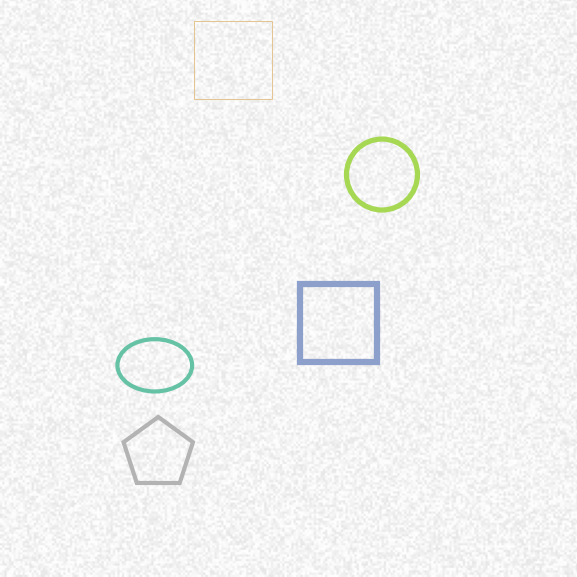[{"shape": "oval", "thickness": 2, "radius": 0.32, "center": [0.268, 0.367]}, {"shape": "square", "thickness": 3, "radius": 0.34, "center": [0.586, 0.44]}, {"shape": "circle", "thickness": 2.5, "radius": 0.31, "center": [0.661, 0.697]}, {"shape": "square", "thickness": 0.5, "radius": 0.34, "center": [0.404, 0.895]}, {"shape": "pentagon", "thickness": 2, "radius": 0.32, "center": [0.274, 0.214]}]